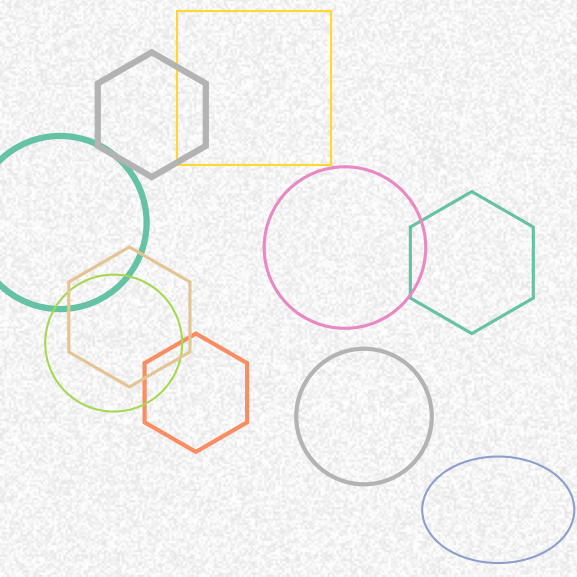[{"shape": "circle", "thickness": 3, "radius": 0.75, "center": [0.104, 0.614]}, {"shape": "hexagon", "thickness": 1.5, "radius": 0.61, "center": [0.817, 0.544]}, {"shape": "hexagon", "thickness": 2, "radius": 0.51, "center": [0.339, 0.319]}, {"shape": "oval", "thickness": 1, "radius": 0.66, "center": [0.863, 0.116]}, {"shape": "circle", "thickness": 1.5, "radius": 0.7, "center": [0.597, 0.57]}, {"shape": "circle", "thickness": 1, "radius": 0.59, "center": [0.197, 0.405]}, {"shape": "square", "thickness": 1, "radius": 0.67, "center": [0.44, 0.846]}, {"shape": "hexagon", "thickness": 1.5, "radius": 0.61, "center": [0.224, 0.45]}, {"shape": "circle", "thickness": 2, "radius": 0.59, "center": [0.63, 0.278]}, {"shape": "hexagon", "thickness": 3, "radius": 0.54, "center": [0.263, 0.801]}]